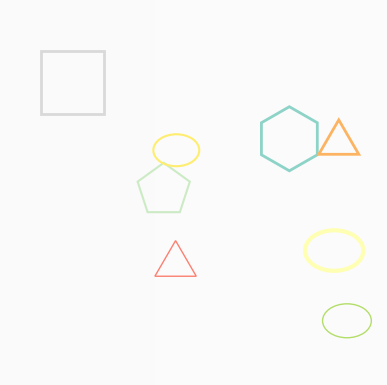[{"shape": "hexagon", "thickness": 2, "radius": 0.42, "center": [0.747, 0.64]}, {"shape": "oval", "thickness": 3, "radius": 0.38, "center": [0.863, 0.349]}, {"shape": "triangle", "thickness": 1, "radius": 0.31, "center": [0.453, 0.313]}, {"shape": "triangle", "thickness": 2, "radius": 0.3, "center": [0.874, 0.629]}, {"shape": "oval", "thickness": 1, "radius": 0.31, "center": [0.895, 0.167]}, {"shape": "square", "thickness": 2, "radius": 0.41, "center": [0.188, 0.786]}, {"shape": "pentagon", "thickness": 1.5, "radius": 0.35, "center": [0.423, 0.506]}, {"shape": "oval", "thickness": 1.5, "radius": 0.3, "center": [0.455, 0.61]}]